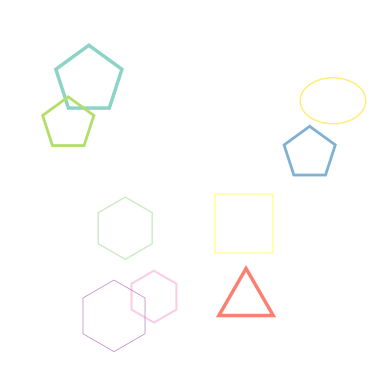[{"shape": "pentagon", "thickness": 2.5, "radius": 0.45, "center": [0.231, 0.792]}, {"shape": "square", "thickness": 1.5, "radius": 0.38, "center": [0.634, 0.419]}, {"shape": "triangle", "thickness": 2.5, "radius": 0.41, "center": [0.639, 0.221]}, {"shape": "pentagon", "thickness": 2, "radius": 0.35, "center": [0.804, 0.602]}, {"shape": "pentagon", "thickness": 2, "radius": 0.35, "center": [0.177, 0.678]}, {"shape": "hexagon", "thickness": 1.5, "radius": 0.34, "center": [0.4, 0.229]}, {"shape": "hexagon", "thickness": 0.5, "radius": 0.47, "center": [0.296, 0.18]}, {"shape": "hexagon", "thickness": 1, "radius": 0.4, "center": [0.325, 0.407]}, {"shape": "oval", "thickness": 1, "radius": 0.43, "center": [0.865, 0.738]}]